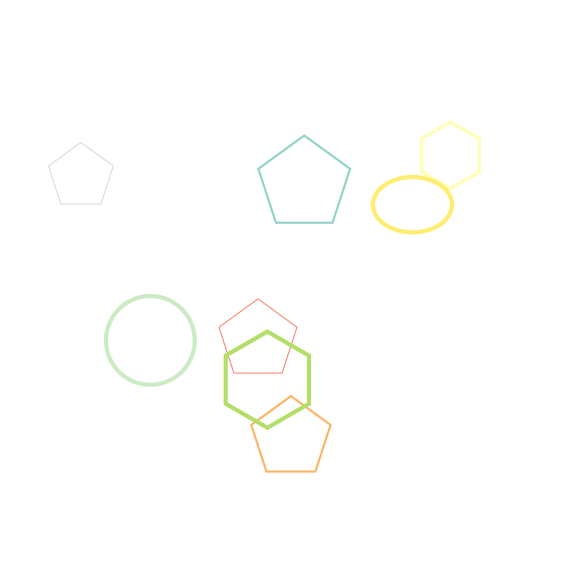[{"shape": "pentagon", "thickness": 1, "radius": 0.42, "center": [0.527, 0.681]}, {"shape": "hexagon", "thickness": 1.5, "radius": 0.29, "center": [0.78, 0.73]}, {"shape": "pentagon", "thickness": 0.5, "radius": 0.36, "center": [0.447, 0.411]}, {"shape": "pentagon", "thickness": 1, "radius": 0.36, "center": [0.504, 0.241]}, {"shape": "hexagon", "thickness": 2, "radius": 0.42, "center": [0.463, 0.342]}, {"shape": "pentagon", "thickness": 0.5, "radius": 0.3, "center": [0.14, 0.693]}, {"shape": "circle", "thickness": 2, "radius": 0.38, "center": [0.26, 0.41]}, {"shape": "oval", "thickness": 2, "radius": 0.34, "center": [0.714, 0.645]}]